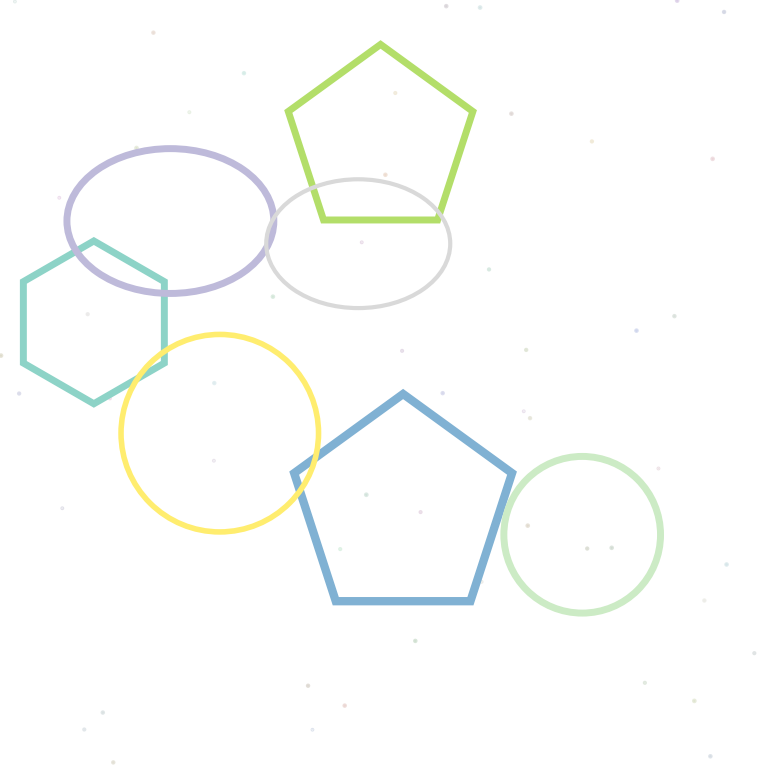[{"shape": "hexagon", "thickness": 2.5, "radius": 0.53, "center": [0.122, 0.581]}, {"shape": "oval", "thickness": 2.5, "radius": 0.67, "center": [0.221, 0.713]}, {"shape": "pentagon", "thickness": 3, "radius": 0.74, "center": [0.524, 0.34]}, {"shape": "pentagon", "thickness": 2.5, "radius": 0.63, "center": [0.494, 0.816]}, {"shape": "oval", "thickness": 1.5, "radius": 0.6, "center": [0.465, 0.684]}, {"shape": "circle", "thickness": 2.5, "radius": 0.51, "center": [0.756, 0.306]}, {"shape": "circle", "thickness": 2, "radius": 0.64, "center": [0.285, 0.437]}]